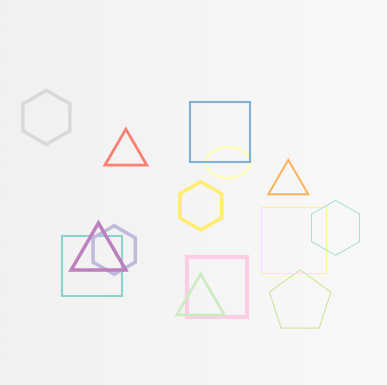[{"shape": "hexagon", "thickness": 0.5, "radius": 0.36, "center": [0.866, 0.408]}, {"shape": "square", "thickness": 1.5, "radius": 0.39, "center": [0.238, 0.31]}, {"shape": "oval", "thickness": 1.5, "radius": 0.29, "center": [0.589, 0.578]}, {"shape": "hexagon", "thickness": 2.5, "radius": 0.31, "center": [0.295, 0.351]}, {"shape": "triangle", "thickness": 2, "radius": 0.31, "center": [0.325, 0.602]}, {"shape": "square", "thickness": 1.5, "radius": 0.39, "center": [0.568, 0.658]}, {"shape": "triangle", "thickness": 1.5, "radius": 0.3, "center": [0.744, 0.525]}, {"shape": "pentagon", "thickness": 0.5, "radius": 0.42, "center": [0.775, 0.216]}, {"shape": "square", "thickness": 3, "radius": 0.38, "center": [0.559, 0.255]}, {"shape": "hexagon", "thickness": 2.5, "radius": 0.35, "center": [0.12, 0.695]}, {"shape": "triangle", "thickness": 2.5, "radius": 0.41, "center": [0.254, 0.339]}, {"shape": "triangle", "thickness": 2, "radius": 0.36, "center": [0.518, 0.217]}, {"shape": "square", "thickness": 0.5, "radius": 0.42, "center": [0.757, 0.376]}, {"shape": "hexagon", "thickness": 2.5, "radius": 0.31, "center": [0.518, 0.465]}]